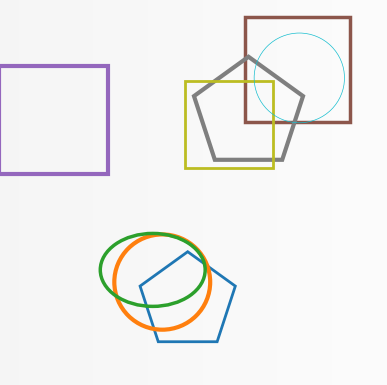[{"shape": "pentagon", "thickness": 2, "radius": 0.65, "center": [0.484, 0.217]}, {"shape": "circle", "thickness": 3, "radius": 0.62, "center": [0.419, 0.267]}, {"shape": "oval", "thickness": 2.5, "radius": 0.68, "center": [0.394, 0.299]}, {"shape": "square", "thickness": 3, "radius": 0.7, "center": [0.138, 0.688]}, {"shape": "square", "thickness": 2.5, "radius": 0.68, "center": [0.768, 0.82]}, {"shape": "pentagon", "thickness": 3, "radius": 0.74, "center": [0.641, 0.705]}, {"shape": "square", "thickness": 2, "radius": 0.57, "center": [0.591, 0.677]}, {"shape": "circle", "thickness": 0.5, "radius": 0.58, "center": [0.772, 0.798]}]